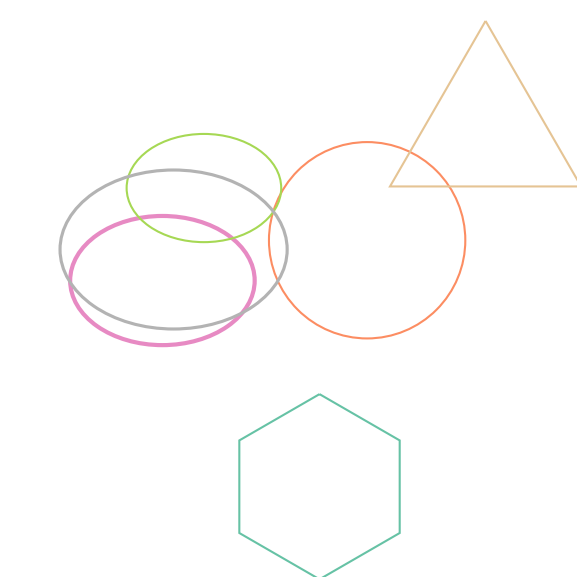[{"shape": "hexagon", "thickness": 1, "radius": 0.8, "center": [0.553, 0.156]}, {"shape": "circle", "thickness": 1, "radius": 0.85, "center": [0.636, 0.583]}, {"shape": "oval", "thickness": 2, "radius": 0.8, "center": [0.281, 0.513]}, {"shape": "oval", "thickness": 1, "radius": 0.67, "center": [0.353, 0.674]}, {"shape": "triangle", "thickness": 1, "radius": 0.96, "center": [0.841, 0.772]}, {"shape": "oval", "thickness": 1.5, "radius": 0.98, "center": [0.301, 0.567]}]